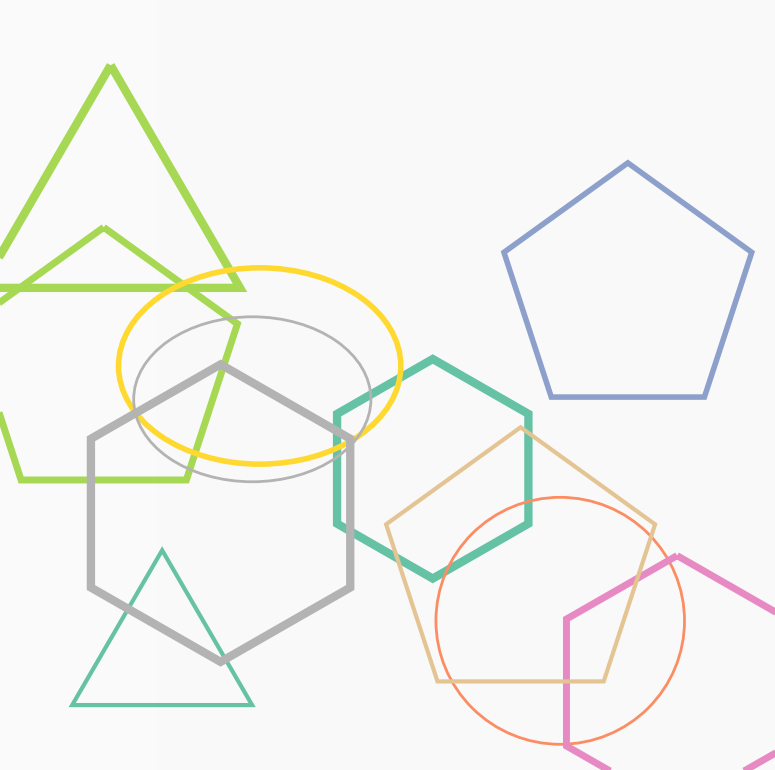[{"shape": "hexagon", "thickness": 3, "radius": 0.71, "center": [0.558, 0.391]}, {"shape": "triangle", "thickness": 1.5, "radius": 0.67, "center": [0.209, 0.151]}, {"shape": "circle", "thickness": 1, "radius": 0.8, "center": [0.723, 0.194]}, {"shape": "pentagon", "thickness": 2, "radius": 0.84, "center": [0.81, 0.62]}, {"shape": "hexagon", "thickness": 2.5, "radius": 0.82, "center": [0.874, 0.114]}, {"shape": "triangle", "thickness": 3, "radius": 0.96, "center": [0.143, 0.723]}, {"shape": "pentagon", "thickness": 2.5, "radius": 0.91, "center": [0.134, 0.523]}, {"shape": "oval", "thickness": 2, "radius": 0.91, "center": [0.335, 0.525]}, {"shape": "pentagon", "thickness": 1.5, "radius": 0.91, "center": [0.672, 0.263]}, {"shape": "oval", "thickness": 1, "radius": 0.77, "center": [0.326, 0.481]}, {"shape": "hexagon", "thickness": 3, "radius": 0.97, "center": [0.285, 0.334]}]